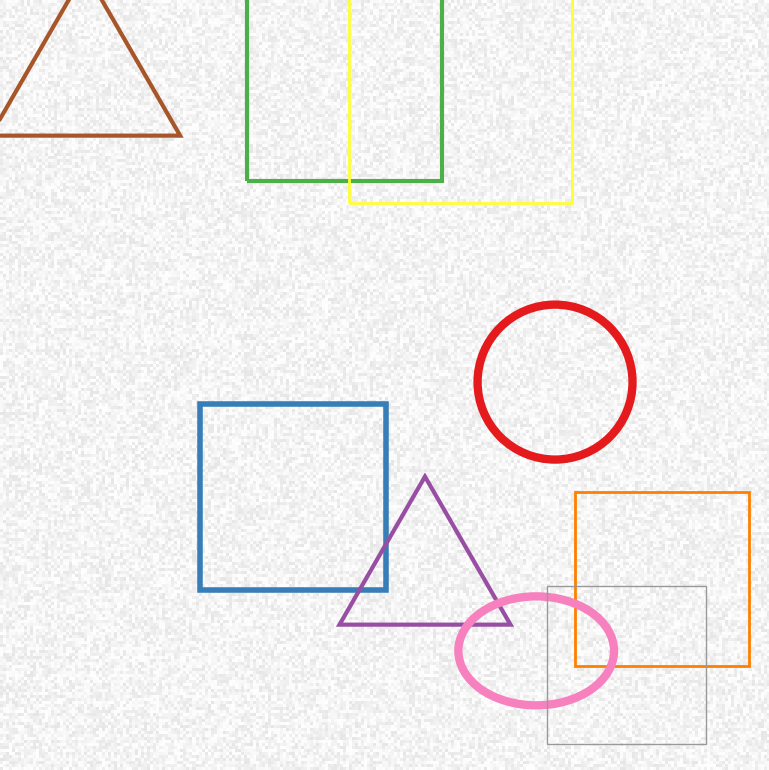[{"shape": "circle", "thickness": 3, "radius": 0.5, "center": [0.721, 0.504]}, {"shape": "square", "thickness": 2, "radius": 0.6, "center": [0.38, 0.355]}, {"shape": "square", "thickness": 1.5, "radius": 0.63, "center": [0.448, 0.891]}, {"shape": "triangle", "thickness": 1.5, "radius": 0.64, "center": [0.552, 0.253]}, {"shape": "square", "thickness": 1, "radius": 0.56, "center": [0.86, 0.248]}, {"shape": "square", "thickness": 1, "radius": 0.72, "center": [0.598, 0.881]}, {"shape": "triangle", "thickness": 1.5, "radius": 0.71, "center": [0.111, 0.895]}, {"shape": "oval", "thickness": 3, "radius": 0.51, "center": [0.696, 0.155]}, {"shape": "square", "thickness": 0.5, "radius": 0.52, "center": [0.814, 0.137]}]